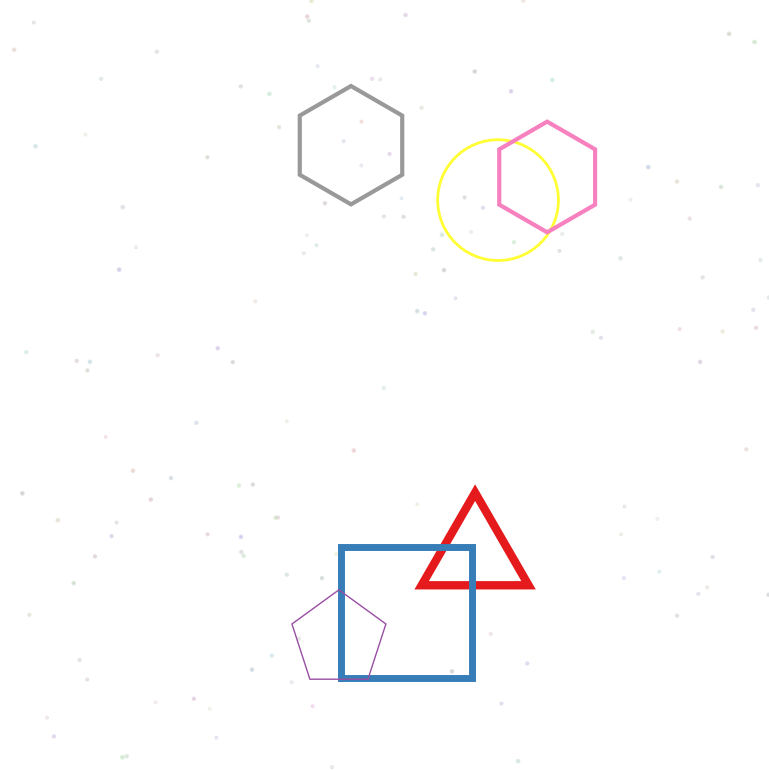[{"shape": "triangle", "thickness": 3, "radius": 0.4, "center": [0.617, 0.28]}, {"shape": "square", "thickness": 2.5, "radius": 0.42, "center": [0.528, 0.204]}, {"shape": "pentagon", "thickness": 0.5, "radius": 0.32, "center": [0.44, 0.17]}, {"shape": "circle", "thickness": 1, "radius": 0.39, "center": [0.647, 0.74]}, {"shape": "hexagon", "thickness": 1.5, "radius": 0.36, "center": [0.711, 0.77]}, {"shape": "hexagon", "thickness": 1.5, "radius": 0.38, "center": [0.456, 0.811]}]